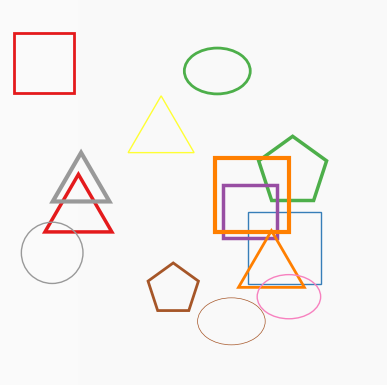[{"shape": "square", "thickness": 2, "radius": 0.39, "center": [0.113, 0.836]}, {"shape": "triangle", "thickness": 2.5, "radius": 0.5, "center": [0.202, 0.447]}, {"shape": "square", "thickness": 1, "radius": 0.47, "center": [0.734, 0.356]}, {"shape": "oval", "thickness": 2, "radius": 0.43, "center": [0.561, 0.816]}, {"shape": "pentagon", "thickness": 2.5, "radius": 0.46, "center": [0.755, 0.554]}, {"shape": "square", "thickness": 2.5, "radius": 0.35, "center": [0.644, 0.451]}, {"shape": "triangle", "thickness": 2, "radius": 0.49, "center": [0.7, 0.303]}, {"shape": "square", "thickness": 3, "radius": 0.48, "center": [0.65, 0.493]}, {"shape": "triangle", "thickness": 1, "radius": 0.49, "center": [0.416, 0.653]}, {"shape": "pentagon", "thickness": 2, "radius": 0.34, "center": [0.447, 0.249]}, {"shape": "oval", "thickness": 0.5, "radius": 0.44, "center": [0.597, 0.165]}, {"shape": "oval", "thickness": 1, "radius": 0.41, "center": [0.746, 0.229]}, {"shape": "triangle", "thickness": 3, "radius": 0.42, "center": [0.209, 0.519]}, {"shape": "circle", "thickness": 1, "radius": 0.4, "center": [0.135, 0.343]}]